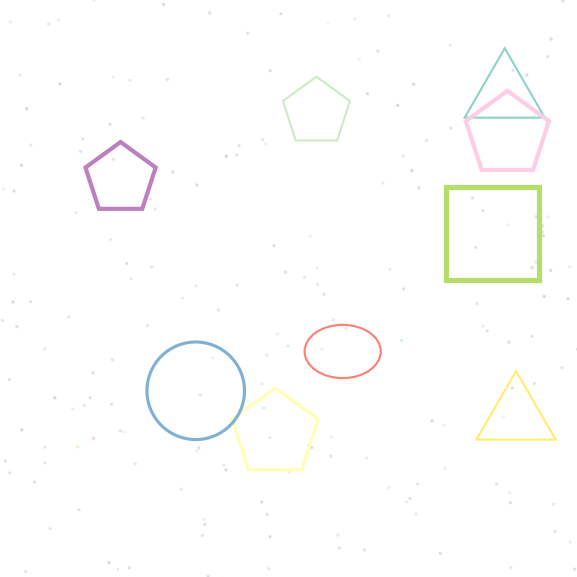[{"shape": "triangle", "thickness": 1, "radius": 0.4, "center": [0.874, 0.835]}, {"shape": "pentagon", "thickness": 1.5, "radius": 0.39, "center": [0.476, 0.249]}, {"shape": "oval", "thickness": 1, "radius": 0.33, "center": [0.593, 0.391]}, {"shape": "circle", "thickness": 1.5, "radius": 0.42, "center": [0.339, 0.322]}, {"shape": "square", "thickness": 2.5, "radius": 0.4, "center": [0.853, 0.595]}, {"shape": "pentagon", "thickness": 2, "radius": 0.38, "center": [0.879, 0.766]}, {"shape": "pentagon", "thickness": 2, "radius": 0.32, "center": [0.209, 0.689]}, {"shape": "pentagon", "thickness": 1, "radius": 0.3, "center": [0.548, 0.805]}, {"shape": "triangle", "thickness": 1, "radius": 0.4, "center": [0.894, 0.277]}]